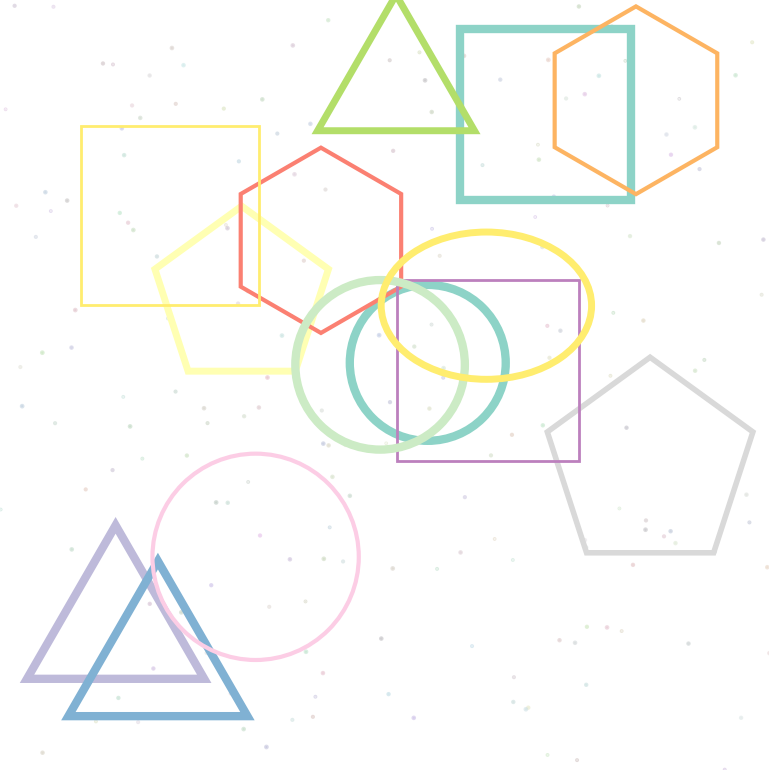[{"shape": "circle", "thickness": 3, "radius": 0.51, "center": [0.556, 0.529]}, {"shape": "square", "thickness": 3, "radius": 0.55, "center": [0.709, 0.851]}, {"shape": "pentagon", "thickness": 2.5, "radius": 0.59, "center": [0.314, 0.614]}, {"shape": "triangle", "thickness": 3, "radius": 0.66, "center": [0.15, 0.185]}, {"shape": "hexagon", "thickness": 1.5, "radius": 0.6, "center": [0.417, 0.688]}, {"shape": "triangle", "thickness": 3, "radius": 0.67, "center": [0.205, 0.137]}, {"shape": "hexagon", "thickness": 1.5, "radius": 0.61, "center": [0.826, 0.87]}, {"shape": "triangle", "thickness": 2.5, "radius": 0.59, "center": [0.514, 0.889]}, {"shape": "circle", "thickness": 1.5, "radius": 0.67, "center": [0.332, 0.277]}, {"shape": "pentagon", "thickness": 2, "radius": 0.7, "center": [0.844, 0.396]}, {"shape": "square", "thickness": 1, "radius": 0.59, "center": [0.633, 0.519]}, {"shape": "circle", "thickness": 3, "radius": 0.55, "center": [0.494, 0.526]}, {"shape": "square", "thickness": 1, "radius": 0.58, "center": [0.221, 0.72]}, {"shape": "oval", "thickness": 2.5, "radius": 0.68, "center": [0.632, 0.603]}]